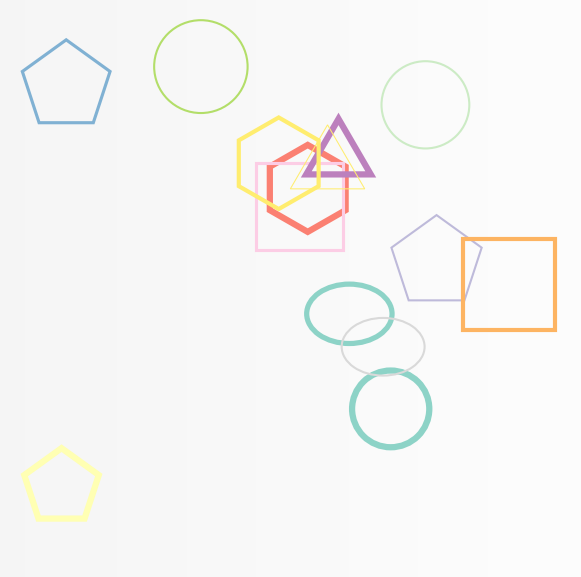[{"shape": "circle", "thickness": 3, "radius": 0.33, "center": [0.672, 0.291]}, {"shape": "oval", "thickness": 2.5, "radius": 0.37, "center": [0.601, 0.456]}, {"shape": "pentagon", "thickness": 3, "radius": 0.34, "center": [0.106, 0.156]}, {"shape": "pentagon", "thickness": 1, "radius": 0.41, "center": [0.751, 0.545]}, {"shape": "hexagon", "thickness": 3, "radius": 0.38, "center": [0.529, 0.673]}, {"shape": "pentagon", "thickness": 1.5, "radius": 0.4, "center": [0.114, 0.851]}, {"shape": "square", "thickness": 2, "radius": 0.39, "center": [0.876, 0.506]}, {"shape": "circle", "thickness": 1, "radius": 0.4, "center": [0.346, 0.884]}, {"shape": "square", "thickness": 1.5, "radius": 0.38, "center": [0.516, 0.642]}, {"shape": "oval", "thickness": 1, "radius": 0.36, "center": [0.659, 0.399]}, {"shape": "triangle", "thickness": 3, "radius": 0.32, "center": [0.582, 0.729]}, {"shape": "circle", "thickness": 1, "radius": 0.38, "center": [0.732, 0.818]}, {"shape": "hexagon", "thickness": 2, "radius": 0.4, "center": [0.48, 0.716]}, {"shape": "triangle", "thickness": 0.5, "radius": 0.37, "center": [0.564, 0.709]}]